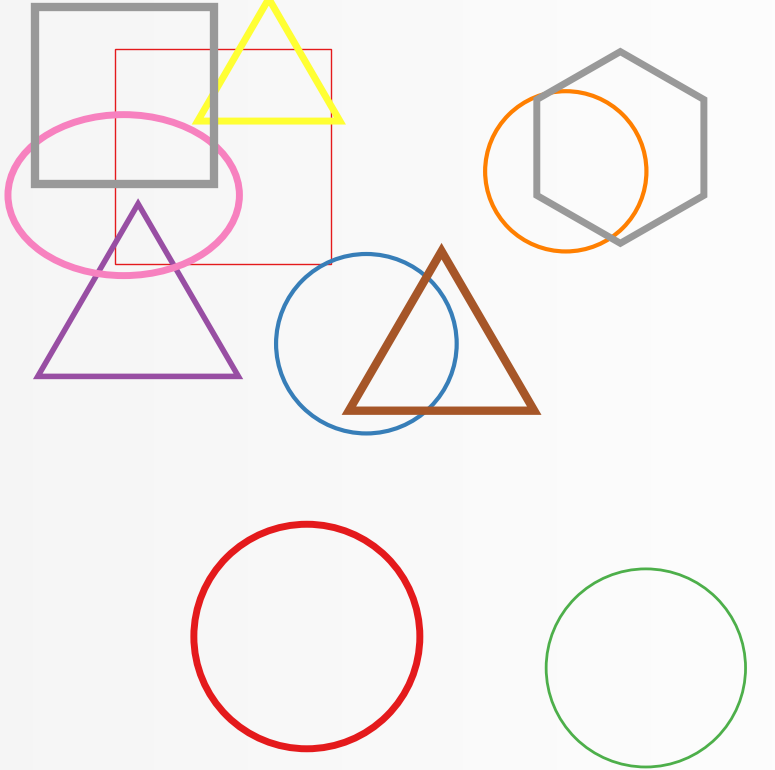[{"shape": "square", "thickness": 0.5, "radius": 0.7, "center": [0.288, 0.796]}, {"shape": "circle", "thickness": 2.5, "radius": 0.73, "center": [0.396, 0.173]}, {"shape": "circle", "thickness": 1.5, "radius": 0.58, "center": [0.473, 0.554]}, {"shape": "circle", "thickness": 1, "radius": 0.64, "center": [0.833, 0.133]}, {"shape": "triangle", "thickness": 2, "radius": 0.75, "center": [0.178, 0.586]}, {"shape": "circle", "thickness": 1.5, "radius": 0.52, "center": [0.73, 0.777]}, {"shape": "triangle", "thickness": 2.5, "radius": 0.53, "center": [0.347, 0.896]}, {"shape": "triangle", "thickness": 3, "radius": 0.69, "center": [0.57, 0.536]}, {"shape": "oval", "thickness": 2.5, "radius": 0.75, "center": [0.16, 0.747]}, {"shape": "hexagon", "thickness": 2.5, "radius": 0.62, "center": [0.8, 0.808]}, {"shape": "square", "thickness": 3, "radius": 0.58, "center": [0.161, 0.876]}]